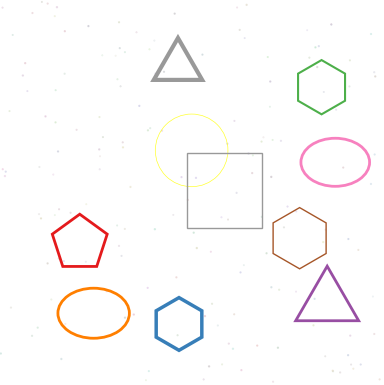[{"shape": "pentagon", "thickness": 2, "radius": 0.37, "center": [0.207, 0.369]}, {"shape": "hexagon", "thickness": 2.5, "radius": 0.34, "center": [0.465, 0.159]}, {"shape": "hexagon", "thickness": 1.5, "radius": 0.35, "center": [0.835, 0.774]}, {"shape": "triangle", "thickness": 2, "radius": 0.47, "center": [0.85, 0.214]}, {"shape": "oval", "thickness": 2, "radius": 0.46, "center": [0.243, 0.186]}, {"shape": "circle", "thickness": 0.5, "radius": 0.47, "center": [0.498, 0.609]}, {"shape": "hexagon", "thickness": 1, "radius": 0.4, "center": [0.778, 0.381]}, {"shape": "oval", "thickness": 2, "radius": 0.45, "center": [0.871, 0.578]}, {"shape": "square", "thickness": 1, "radius": 0.48, "center": [0.583, 0.506]}, {"shape": "triangle", "thickness": 3, "radius": 0.36, "center": [0.462, 0.829]}]